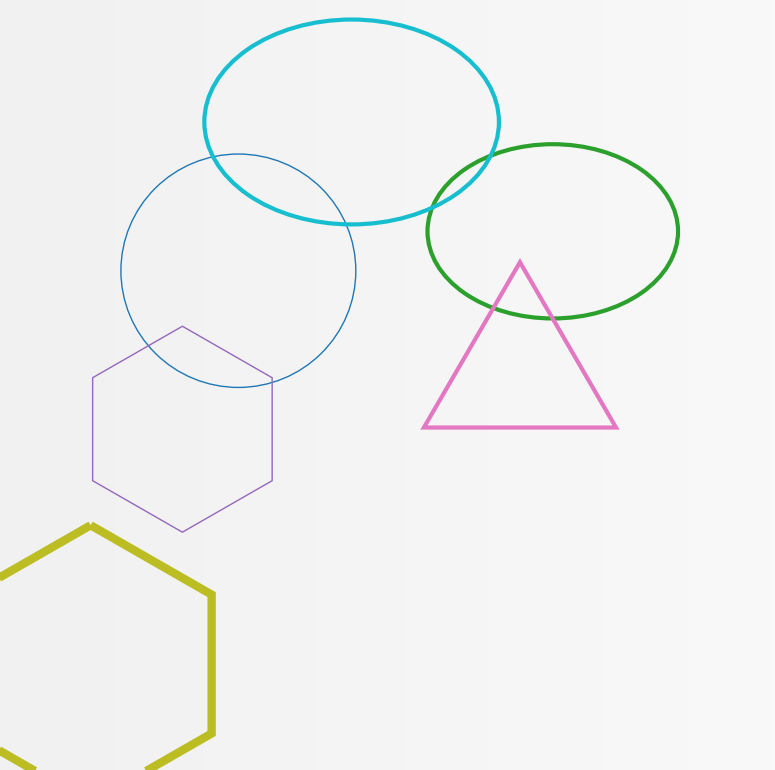[{"shape": "circle", "thickness": 0.5, "radius": 0.76, "center": [0.308, 0.648]}, {"shape": "oval", "thickness": 1.5, "radius": 0.81, "center": [0.713, 0.7]}, {"shape": "hexagon", "thickness": 0.5, "radius": 0.67, "center": [0.235, 0.443]}, {"shape": "triangle", "thickness": 1.5, "radius": 0.72, "center": [0.671, 0.516]}, {"shape": "hexagon", "thickness": 3, "radius": 0.9, "center": [0.117, 0.138]}, {"shape": "oval", "thickness": 1.5, "radius": 0.95, "center": [0.454, 0.842]}]